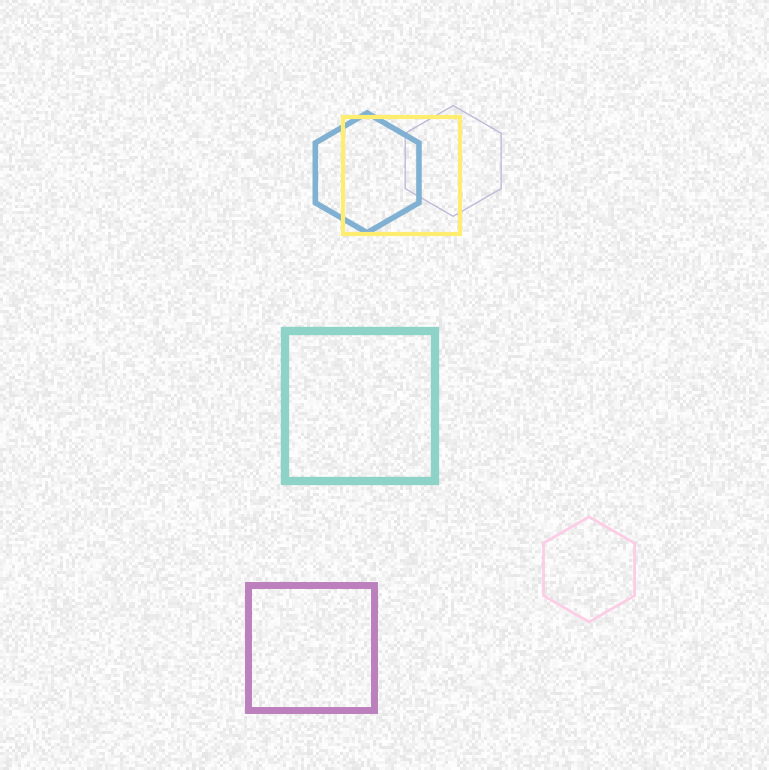[{"shape": "square", "thickness": 3, "radius": 0.49, "center": [0.467, 0.473]}, {"shape": "hexagon", "thickness": 0.5, "radius": 0.36, "center": [0.589, 0.791]}, {"shape": "hexagon", "thickness": 2, "radius": 0.39, "center": [0.477, 0.776]}, {"shape": "hexagon", "thickness": 1, "radius": 0.34, "center": [0.765, 0.261]}, {"shape": "square", "thickness": 2.5, "radius": 0.41, "center": [0.404, 0.159]}, {"shape": "square", "thickness": 1.5, "radius": 0.38, "center": [0.522, 0.772]}]